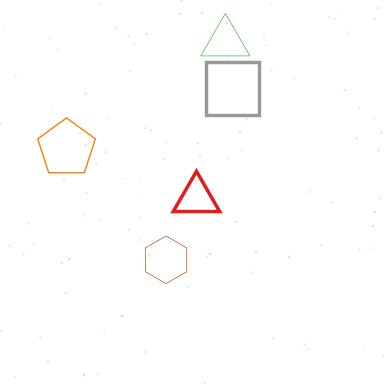[{"shape": "triangle", "thickness": 2.5, "radius": 0.35, "center": [0.51, 0.485]}, {"shape": "triangle", "thickness": 0.5, "radius": 0.37, "center": [0.585, 0.892]}, {"shape": "pentagon", "thickness": 1, "radius": 0.39, "center": [0.173, 0.615]}, {"shape": "hexagon", "thickness": 0.5, "radius": 0.31, "center": [0.431, 0.325]}, {"shape": "square", "thickness": 2.5, "radius": 0.35, "center": [0.603, 0.769]}]